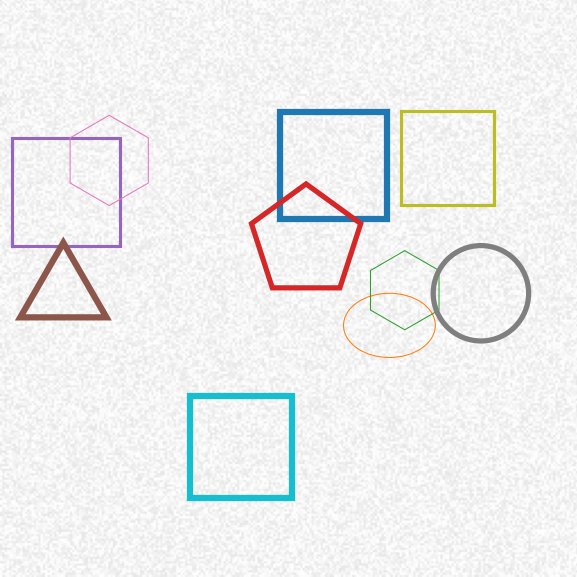[{"shape": "square", "thickness": 3, "radius": 0.46, "center": [0.577, 0.713]}, {"shape": "oval", "thickness": 0.5, "radius": 0.4, "center": [0.674, 0.436]}, {"shape": "hexagon", "thickness": 0.5, "radius": 0.34, "center": [0.701, 0.497]}, {"shape": "pentagon", "thickness": 2.5, "radius": 0.5, "center": [0.53, 0.581]}, {"shape": "square", "thickness": 1.5, "radius": 0.47, "center": [0.114, 0.667]}, {"shape": "triangle", "thickness": 3, "radius": 0.43, "center": [0.11, 0.493]}, {"shape": "hexagon", "thickness": 0.5, "radius": 0.39, "center": [0.189, 0.721]}, {"shape": "circle", "thickness": 2.5, "radius": 0.41, "center": [0.833, 0.491]}, {"shape": "square", "thickness": 1.5, "radius": 0.41, "center": [0.775, 0.726]}, {"shape": "square", "thickness": 3, "radius": 0.44, "center": [0.417, 0.225]}]